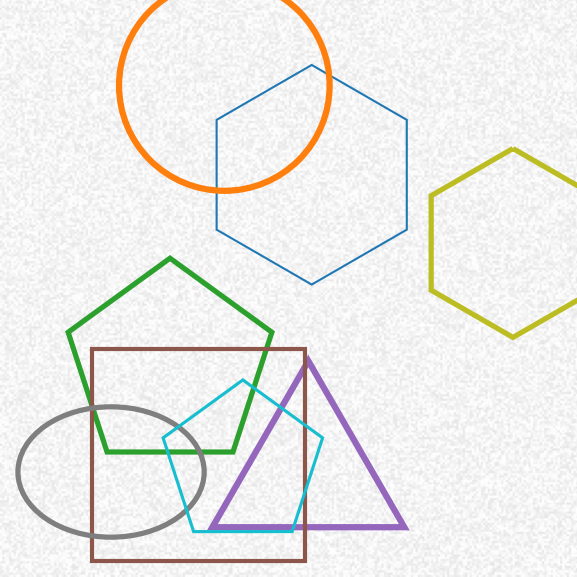[{"shape": "hexagon", "thickness": 1, "radius": 0.95, "center": [0.54, 0.697]}, {"shape": "circle", "thickness": 3, "radius": 0.91, "center": [0.388, 0.851]}, {"shape": "pentagon", "thickness": 2.5, "radius": 0.93, "center": [0.294, 0.367]}, {"shape": "triangle", "thickness": 3, "radius": 0.96, "center": [0.534, 0.182]}, {"shape": "square", "thickness": 2, "radius": 0.92, "center": [0.344, 0.211]}, {"shape": "oval", "thickness": 2.5, "radius": 0.81, "center": [0.192, 0.182]}, {"shape": "hexagon", "thickness": 2.5, "radius": 0.82, "center": [0.888, 0.578]}, {"shape": "pentagon", "thickness": 1.5, "radius": 0.73, "center": [0.421, 0.196]}]